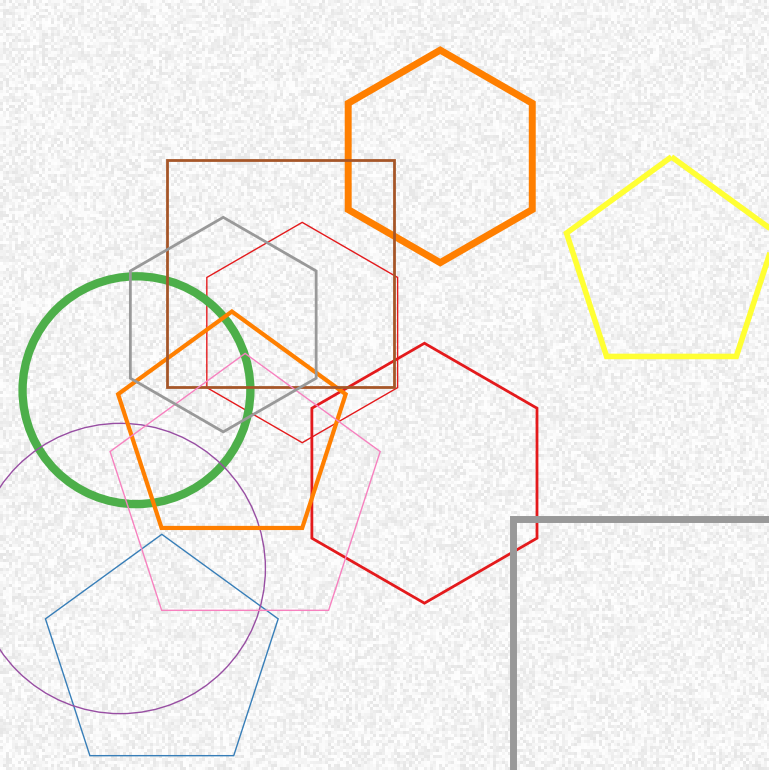[{"shape": "hexagon", "thickness": 0.5, "radius": 0.72, "center": [0.392, 0.568]}, {"shape": "hexagon", "thickness": 1, "radius": 0.84, "center": [0.551, 0.385]}, {"shape": "pentagon", "thickness": 0.5, "radius": 0.79, "center": [0.21, 0.147]}, {"shape": "circle", "thickness": 3, "radius": 0.74, "center": [0.177, 0.493]}, {"shape": "circle", "thickness": 0.5, "radius": 0.94, "center": [0.156, 0.262]}, {"shape": "hexagon", "thickness": 2.5, "radius": 0.69, "center": [0.572, 0.797]}, {"shape": "pentagon", "thickness": 1.5, "radius": 0.78, "center": [0.301, 0.44]}, {"shape": "pentagon", "thickness": 2, "radius": 0.72, "center": [0.872, 0.653]}, {"shape": "square", "thickness": 1, "radius": 0.74, "center": [0.365, 0.645]}, {"shape": "pentagon", "thickness": 0.5, "radius": 0.92, "center": [0.318, 0.357]}, {"shape": "hexagon", "thickness": 1, "radius": 0.7, "center": [0.29, 0.578]}, {"shape": "square", "thickness": 2.5, "radius": 0.84, "center": [0.835, 0.157]}]